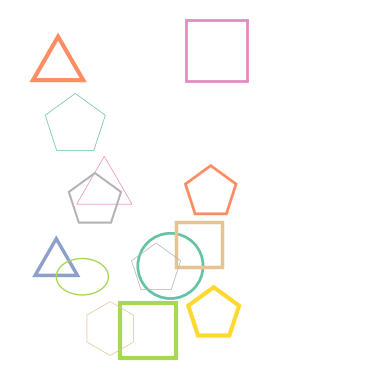[{"shape": "circle", "thickness": 2, "radius": 0.42, "center": [0.443, 0.309]}, {"shape": "pentagon", "thickness": 0.5, "radius": 0.41, "center": [0.195, 0.675]}, {"shape": "pentagon", "thickness": 2, "radius": 0.35, "center": [0.547, 0.501]}, {"shape": "triangle", "thickness": 3, "radius": 0.38, "center": [0.151, 0.829]}, {"shape": "triangle", "thickness": 2.5, "radius": 0.32, "center": [0.146, 0.316]}, {"shape": "square", "thickness": 2, "radius": 0.4, "center": [0.562, 0.869]}, {"shape": "triangle", "thickness": 0.5, "radius": 0.42, "center": [0.271, 0.511]}, {"shape": "square", "thickness": 3, "radius": 0.36, "center": [0.384, 0.142]}, {"shape": "oval", "thickness": 1, "radius": 0.34, "center": [0.214, 0.281]}, {"shape": "pentagon", "thickness": 3, "radius": 0.35, "center": [0.555, 0.185]}, {"shape": "hexagon", "thickness": 0.5, "radius": 0.35, "center": [0.286, 0.147]}, {"shape": "square", "thickness": 2.5, "radius": 0.29, "center": [0.517, 0.365]}, {"shape": "pentagon", "thickness": 0.5, "radius": 0.33, "center": [0.405, 0.302]}, {"shape": "pentagon", "thickness": 1.5, "radius": 0.36, "center": [0.247, 0.479]}]